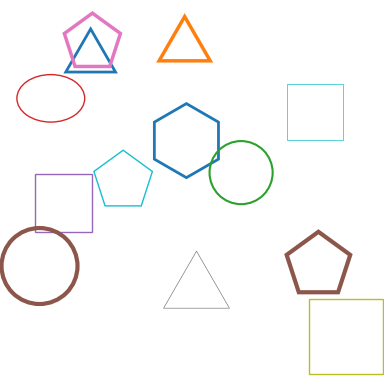[{"shape": "hexagon", "thickness": 2, "radius": 0.48, "center": [0.484, 0.635]}, {"shape": "triangle", "thickness": 2, "radius": 0.37, "center": [0.235, 0.85]}, {"shape": "triangle", "thickness": 2.5, "radius": 0.38, "center": [0.48, 0.88]}, {"shape": "circle", "thickness": 1.5, "radius": 0.41, "center": [0.626, 0.552]}, {"shape": "oval", "thickness": 1, "radius": 0.44, "center": [0.132, 0.745]}, {"shape": "square", "thickness": 1, "radius": 0.37, "center": [0.165, 0.473]}, {"shape": "pentagon", "thickness": 3, "radius": 0.43, "center": [0.827, 0.311]}, {"shape": "circle", "thickness": 3, "radius": 0.49, "center": [0.103, 0.309]}, {"shape": "pentagon", "thickness": 2.5, "radius": 0.38, "center": [0.24, 0.889]}, {"shape": "triangle", "thickness": 0.5, "radius": 0.49, "center": [0.51, 0.249]}, {"shape": "square", "thickness": 1, "radius": 0.48, "center": [0.898, 0.126]}, {"shape": "square", "thickness": 0.5, "radius": 0.36, "center": [0.818, 0.708]}, {"shape": "pentagon", "thickness": 1, "radius": 0.4, "center": [0.32, 0.53]}]